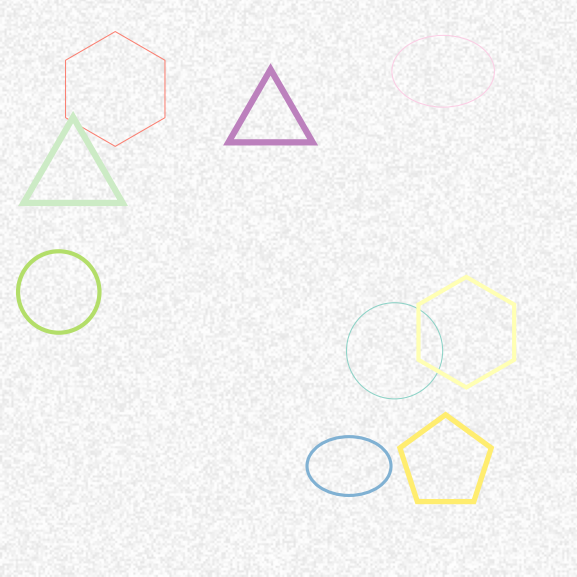[{"shape": "circle", "thickness": 0.5, "radius": 0.42, "center": [0.683, 0.392]}, {"shape": "hexagon", "thickness": 2, "radius": 0.48, "center": [0.807, 0.424]}, {"shape": "hexagon", "thickness": 0.5, "radius": 0.5, "center": [0.2, 0.845]}, {"shape": "oval", "thickness": 1.5, "radius": 0.36, "center": [0.604, 0.192]}, {"shape": "circle", "thickness": 2, "radius": 0.35, "center": [0.102, 0.494]}, {"shape": "oval", "thickness": 0.5, "radius": 0.44, "center": [0.767, 0.876]}, {"shape": "triangle", "thickness": 3, "radius": 0.42, "center": [0.469, 0.795]}, {"shape": "triangle", "thickness": 3, "radius": 0.5, "center": [0.127, 0.697]}, {"shape": "pentagon", "thickness": 2.5, "radius": 0.42, "center": [0.772, 0.198]}]